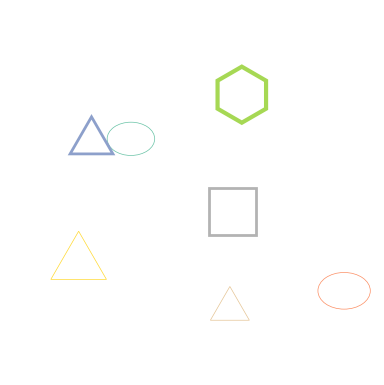[{"shape": "oval", "thickness": 0.5, "radius": 0.31, "center": [0.34, 0.639]}, {"shape": "oval", "thickness": 0.5, "radius": 0.34, "center": [0.894, 0.245]}, {"shape": "triangle", "thickness": 2, "radius": 0.32, "center": [0.238, 0.632]}, {"shape": "hexagon", "thickness": 3, "radius": 0.36, "center": [0.628, 0.754]}, {"shape": "triangle", "thickness": 0.5, "radius": 0.42, "center": [0.204, 0.316]}, {"shape": "triangle", "thickness": 0.5, "radius": 0.29, "center": [0.597, 0.197]}, {"shape": "square", "thickness": 2, "radius": 0.31, "center": [0.604, 0.45]}]